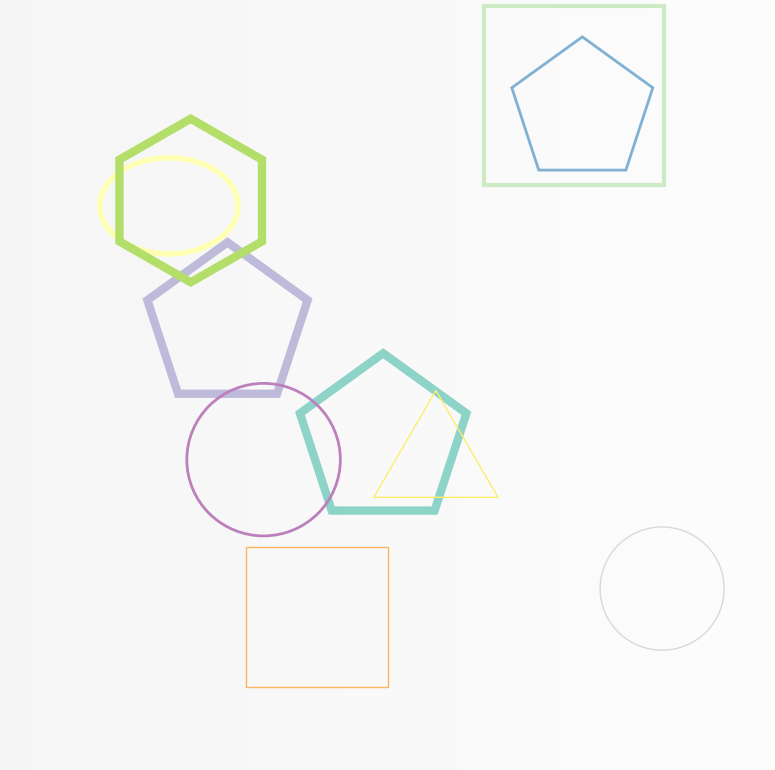[{"shape": "pentagon", "thickness": 3, "radius": 0.56, "center": [0.494, 0.428]}, {"shape": "oval", "thickness": 2, "radius": 0.45, "center": [0.218, 0.733]}, {"shape": "pentagon", "thickness": 3, "radius": 0.54, "center": [0.294, 0.577]}, {"shape": "pentagon", "thickness": 1, "radius": 0.48, "center": [0.751, 0.856]}, {"shape": "square", "thickness": 0.5, "radius": 0.46, "center": [0.409, 0.198]}, {"shape": "hexagon", "thickness": 3, "radius": 0.53, "center": [0.246, 0.74]}, {"shape": "circle", "thickness": 0.5, "radius": 0.4, "center": [0.854, 0.236]}, {"shape": "circle", "thickness": 1, "radius": 0.5, "center": [0.34, 0.403]}, {"shape": "square", "thickness": 1.5, "radius": 0.58, "center": [0.741, 0.876]}, {"shape": "triangle", "thickness": 0.5, "radius": 0.46, "center": [0.562, 0.4]}]